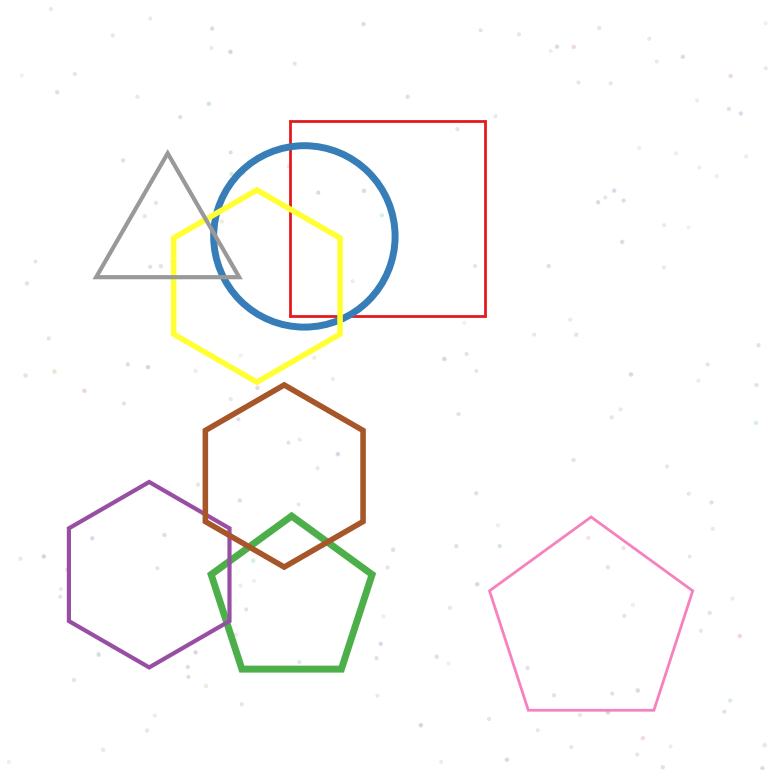[{"shape": "square", "thickness": 1, "radius": 0.63, "center": [0.503, 0.716]}, {"shape": "circle", "thickness": 2.5, "radius": 0.59, "center": [0.395, 0.693]}, {"shape": "pentagon", "thickness": 2.5, "radius": 0.55, "center": [0.379, 0.22]}, {"shape": "hexagon", "thickness": 1.5, "radius": 0.6, "center": [0.194, 0.254]}, {"shape": "hexagon", "thickness": 2, "radius": 0.62, "center": [0.334, 0.628]}, {"shape": "hexagon", "thickness": 2, "radius": 0.59, "center": [0.369, 0.382]}, {"shape": "pentagon", "thickness": 1, "radius": 0.69, "center": [0.768, 0.19]}, {"shape": "triangle", "thickness": 1.5, "radius": 0.54, "center": [0.218, 0.694]}]